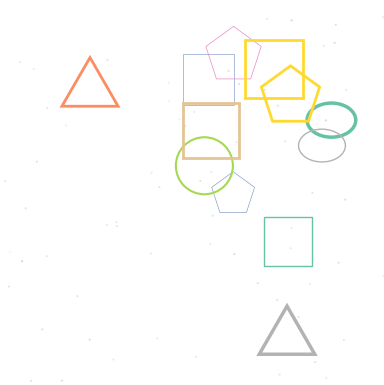[{"shape": "square", "thickness": 1, "radius": 0.31, "center": [0.749, 0.372]}, {"shape": "oval", "thickness": 2.5, "radius": 0.32, "center": [0.861, 0.688]}, {"shape": "triangle", "thickness": 2, "radius": 0.42, "center": [0.234, 0.766]}, {"shape": "pentagon", "thickness": 0.5, "radius": 0.29, "center": [0.606, 0.495]}, {"shape": "square", "thickness": 0.5, "radius": 0.33, "center": [0.541, 0.793]}, {"shape": "pentagon", "thickness": 0.5, "radius": 0.38, "center": [0.607, 0.856]}, {"shape": "circle", "thickness": 1.5, "radius": 0.37, "center": [0.531, 0.569]}, {"shape": "pentagon", "thickness": 2, "radius": 0.4, "center": [0.755, 0.749]}, {"shape": "square", "thickness": 2, "radius": 0.38, "center": [0.712, 0.822]}, {"shape": "square", "thickness": 2, "radius": 0.36, "center": [0.548, 0.662]}, {"shape": "triangle", "thickness": 2.5, "radius": 0.42, "center": [0.745, 0.122]}, {"shape": "oval", "thickness": 1, "radius": 0.3, "center": [0.836, 0.622]}]